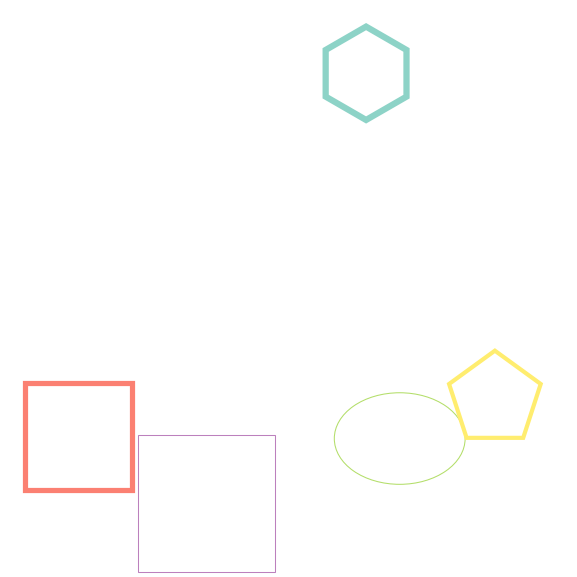[{"shape": "hexagon", "thickness": 3, "radius": 0.4, "center": [0.634, 0.872]}, {"shape": "square", "thickness": 2.5, "radius": 0.46, "center": [0.136, 0.243]}, {"shape": "oval", "thickness": 0.5, "radius": 0.57, "center": [0.692, 0.24]}, {"shape": "square", "thickness": 0.5, "radius": 0.59, "center": [0.358, 0.127]}, {"shape": "pentagon", "thickness": 2, "radius": 0.42, "center": [0.857, 0.308]}]